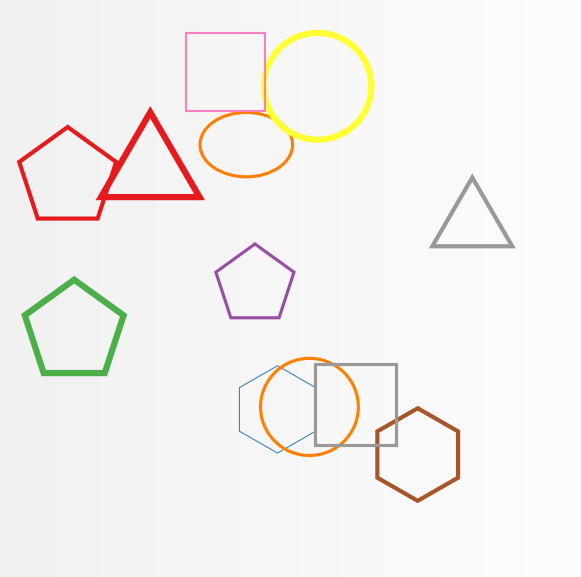[{"shape": "triangle", "thickness": 3, "radius": 0.49, "center": [0.259, 0.707]}, {"shape": "pentagon", "thickness": 2, "radius": 0.44, "center": [0.116, 0.692]}, {"shape": "hexagon", "thickness": 0.5, "radius": 0.38, "center": [0.477, 0.29]}, {"shape": "pentagon", "thickness": 3, "radius": 0.45, "center": [0.128, 0.425]}, {"shape": "pentagon", "thickness": 1.5, "radius": 0.35, "center": [0.439, 0.506]}, {"shape": "circle", "thickness": 1.5, "radius": 0.42, "center": [0.532, 0.295]}, {"shape": "oval", "thickness": 1.5, "radius": 0.4, "center": [0.424, 0.749]}, {"shape": "circle", "thickness": 3, "radius": 0.46, "center": [0.546, 0.85]}, {"shape": "hexagon", "thickness": 2, "radius": 0.4, "center": [0.719, 0.212]}, {"shape": "square", "thickness": 1, "radius": 0.34, "center": [0.388, 0.874]}, {"shape": "square", "thickness": 1.5, "radius": 0.35, "center": [0.611, 0.299]}, {"shape": "triangle", "thickness": 2, "radius": 0.4, "center": [0.813, 0.612]}]